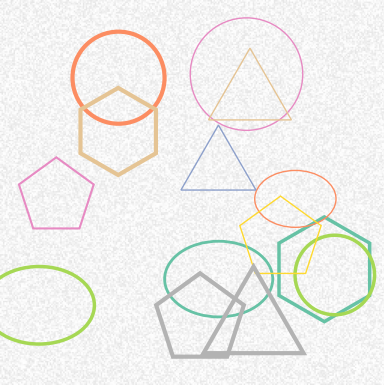[{"shape": "hexagon", "thickness": 2.5, "radius": 0.68, "center": [0.842, 0.301]}, {"shape": "oval", "thickness": 2, "radius": 0.7, "center": [0.568, 0.275]}, {"shape": "oval", "thickness": 1, "radius": 0.53, "center": [0.767, 0.483]}, {"shape": "circle", "thickness": 3, "radius": 0.6, "center": [0.308, 0.798]}, {"shape": "triangle", "thickness": 1, "radius": 0.56, "center": [0.567, 0.563]}, {"shape": "pentagon", "thickness": 1.5, "radius": 0.51, "center": [0.146, 0.489]}, {"shape": "circle", "thickness": 1, "radius": 0.73, "center": [0.64, 0.808]}, {"shape": "circle", "thickness": 2.5, "radius": 0.52, "center": [0.87, 0.286]}, {"shape": "oval", "thickness": 2.5, "radius": 0.72, "center": [0.101, 0.207]}, {"shape": "pentagon", "thickness": 1, "radius": 0.56, "center": [0.729, 0.38]}, {"shape": "triangle", "thickness": 1, "radius": 0.62, "center": [0.649, 0.751]}, {"shape": "hexagon", "thickness": 3, "radius": 0.57, "center": [0.307, 0.659]}, {"shape": "pentagon", "thickness": 3, "radius": 0.6, "center": [0.52, 0.17]}, {"shape": "triangle", "thickness": 3, "radius": 0.75, "center": [0.659, 0.158]}]